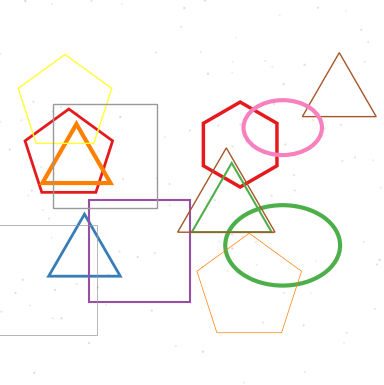[{"shape": "hexagon", "thickness": 2.5, "radius": 0.55, "center": [0.624, 0.625]}, {"shape": "pentagon", "thickness": 2, "radius": 0.6, "center": [0.179, 0.597]}, {"shape": "triangle", "thickness": 2, "radius": 0.54, "center": [0.219, 0.336]}, {"shape": "triangle", "thickness": 1.5, "radius": 0.6, "center": [0.602, 0.457]}, {"shape": "oval", "thickness": 3, "radius": 0.75, "center": [0.734, 0.363]}, {"shape": "square", "thickness": 1.5, "radius": 0.66, "center": [0.362, 0.347]}, {"shape": "pentagon", "thickness": 0.5, "radius": 0.71, "center": [0.647, 0.251]}, {"shape": "triangle", "thickness": 3, "radius": 0.51, "center": [0.199, 0.576]}, {"shape": "pentagon", "thickness": 1, "radius": 0.64, "center": [0.169, 0.731]}, {"shape": "triangle", "thickness": 1, "radius": 0.55, "center": [0.881, 0.752]}, {"shape": "triangle", "thickness": 1, "radius": 0.73, "center": [0.588, 0.47]}, {"shape": "oval", "thickness": 3, "radius": 0.51, "center": [0.734, 0.669]}, {"shape": "square", "thickness": 0.5, "radius": 0.72, "center": [0.11, 0.273]}, {"shape": "square", "thickness": 1, "radius": 0.68, "center": [0.273, 0.594]}]